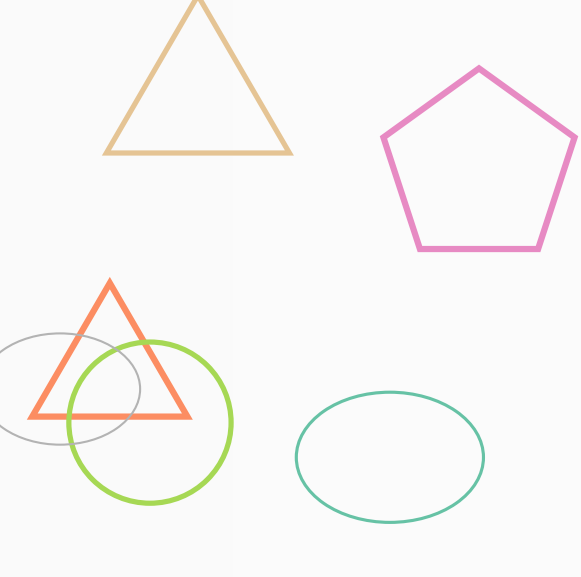[{"shape": "oval", "thickness": 1.5, "radius": 0.81, "center": [0.671, 0.207]}, {"shape": "triangle", "thickness": 3, "radius": 0.77, "center": [0.189, 0.355]}, {"shape": "pentagon", "thickness": 3, "radius": 0.86, "center": [0.824, 0.708]}, {"shape": "circle", "thickness": 2.5, "radius": 0.7, "center": [0.258, 0.267]}, {"shape": "triangle", "thickness": 2.5, "radius": 0.91, "center": [0.34, 0.825]}, {"shape": "oval", "thickness": 1, "radius": 0.69, "center": [0.103, 0.325]}]